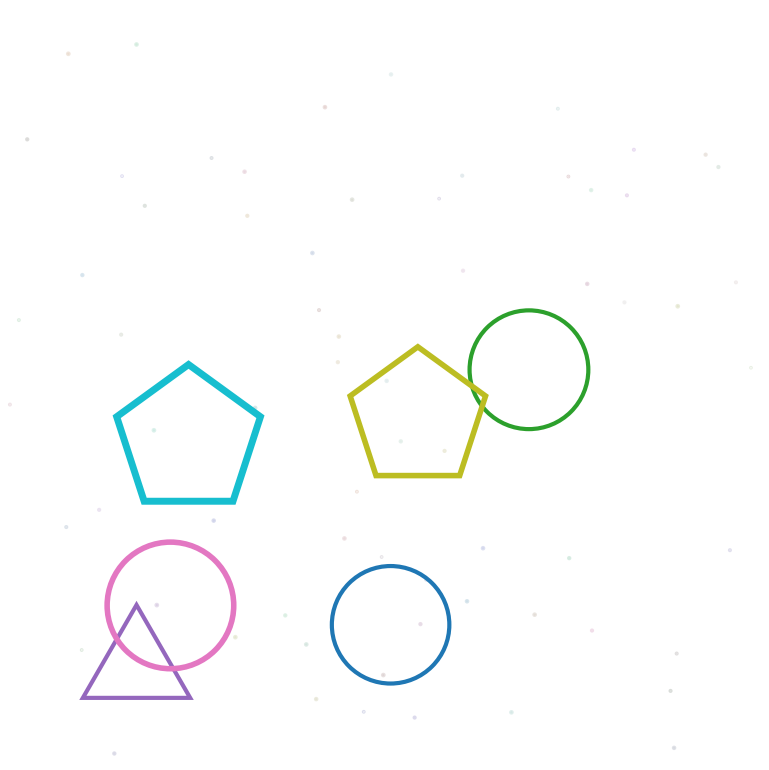[{"shape": "circle", "thickness": 1.5, "radius": 0.38, "center": [0.507, 0.189]}, {"shape": "circle", "thickness": 1.5, "radius": 0.39, "center": [0.687, 0.52]}, {"shape": "triangle", "thickness": 1.5, "radius": 0.4, "center": [0.177, 0.134]}, {"shape": "circle", "thickness": 2, "radius": 0.41, "center": [0.221, 0.214]}, {"shape": "pentagon", "thickness": 2, "radius": 0.46, "center": [0.543, 0.457]}, {"shape": "pentagon", "thickness": 2.5, "radius": 0.49, "center": [0.245, 0.428]}]